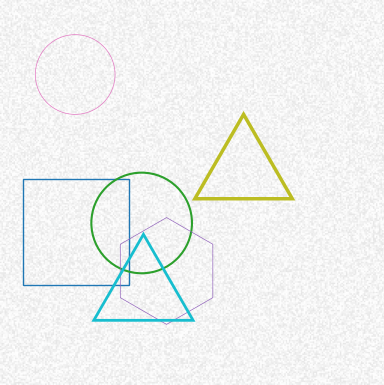[{"shape": "square", "thickness": 1, "radius": 0.69, "center": [0.197, 0.397]}, {"shape": "circle", "thickness": 1.5, "radius": 0.65, "center": [0.368, 0.421]}, {"shape": "hexagon", "thickness": 0.5, "radius": 0.69, "center": [0.433, 0.296]}, {"shape": "circle", "thickness": 0.5, "radius": 0.52, "center": [0.195, 0.806]}, {"shape": "triangle", "thickness": 2.5, "radius": 0.73, "center": [0.633, 0.557]}, {"shape": "triangle", "thickness": 2, "radius": 0.74, "center": [0.373, 0.242]}]